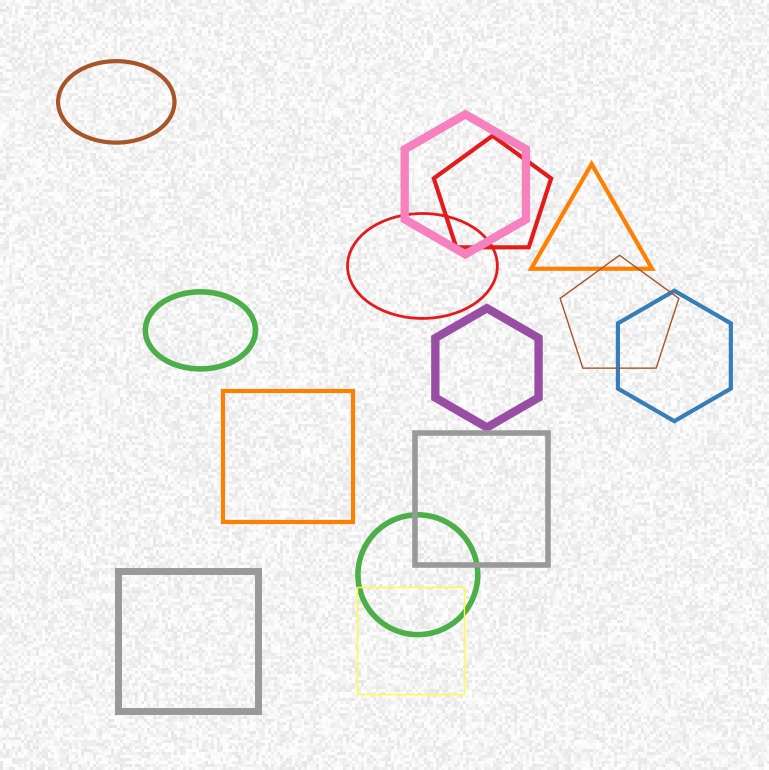[{"shape": "oval", "thickness": 1, "radius": 0.49, "center": [0.549, 0.655]}, {"shape": "pentagon", "thickness": 1.5, "radius": 0.4, "center": [0.64, 0.744]}, {"shape": "hexagon", "thickness": 1.5, "radius": 0.42, "center": [0.876, 0.538]}, {"shape": "circle", "thickness": 2, "radius": 0.39, "center": [0.543, 0.254]}, {"shape": "oval", "thickness": 2, "radius": 0.36, "center": [0.26, 0.571]}, {"shape": "hexagon", "thickness": 3, "radius": 0.39, "center": [0.632, 0.522]}, {"shape": "square", "thickness": 1.5, "radius": 0.42, "center": [0.374, 0.407]}, {"shape": "triangle", "thickness": 1.5, "radius": 0.45, "center": [0.768, 0.696]}, {"shape": "square", "thickness": 0.5, "radius": 0.35, "center": [0.533, 0.169]}, {"shape": "oval", "thickness": 1.5, "radius": 0.38, "center": [0.151, 0.868]}, {"shape": "pentagon", "thickness": 0.5, "radius": 0.41, "center": [0.805, 0.587]}, {"shape": "hexagon", "thickness": 3, "radius": 0.45, "center": [0.604, 0.761]}, {"shape": "square", "thickness": 2, "radius": 0.43, "center": [0.626, 0.352]}, {"shape": "square", "thickness": 2.5, "radius": 0.45, "center": [0.244, 0.168]}]